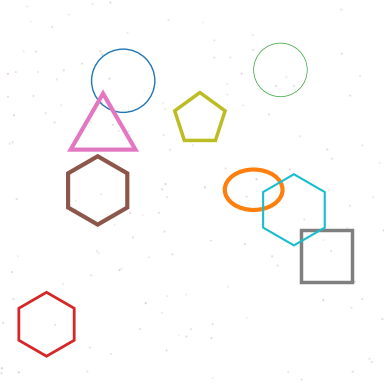[{"shape": "circle", "thickness": 1, "radius": 0.41, "center": [0.32, 0.79]}, {"shape": "oval", "thickness": 3, "radius": 0.38, "center": [0.659, 0.507]}, {"shape": "circle", "thickness": 0.5, "radius": 0.35, "center": [0.728, 0.818]}, {"shape": "hexagon", "thickness": 2, "radius": 0.42, "center": [0.121, 0.158]}, {"shape": "hexagon", "thickness": 3, "radius": 0.44, "center": [0.254, 0.505]}, {"shape": "triangle", "thickness": 3, "radius": 0.49, "center": [0.268, 0.66]}, {"shape": "square", "thickness": 2.5, "radius": 0.34, "center": [0.848, 0.336]}, {"shape": "pentagon", "thickness": 2.5, "radius": 0.34, "center": [0.519, 0.691]}, {"shape": "hexagon", "thickness": 1.5, "radius": 0.46, "center": [0.763, 0.455]}]